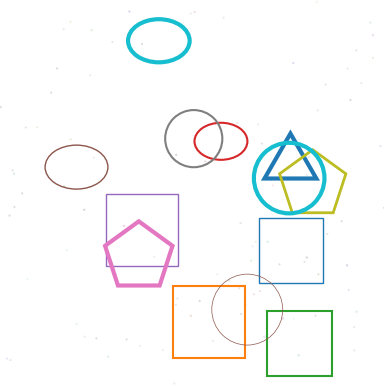[{"shape": "triangle", "thickness": 3, "radius": 0.39, "center": [0.754, 0.575]}, {"shape": "square", "thickness": 1, "radius": 0.42, "center": [0.756, 0.349]}, {"shape": "square", "thickness": 1.5, "radius": 0.47, "center": [0.542, 0.164]}, {"shape": "square", "thickness": 1.5, "radius": 0.42, "center": [0.779, 0.107]}, {"shape": "oval", "thickness": 1.5, "radius": 0.34, "center": [0.574, 0.633]}, {"shape": "square", "thickness": 1, "radius": 0.47, "center": [0.369, 0.402]}, {"shape": "oval", "thickness": 1, "radius": 0.41, "center": [0.199, 0.566]}, {"shape": "circle", "thickness": 0.5, "radius": 0.46, "center": [0.642, 0.196]}, {"shape": "pentagon", "thickness": 3, "radius": 0.46, "center": [0.361, 0.333]}, {"shape": "circle", "thickness": 1.5, "radius": 0.37, "center": [0.503, 0.64]}, {"shape": "pentagon", "thickness": 2, "radius": 0.45, "center": [0.812, 0.521]}, {"shape": "oval", "thickness": 3, "radius": 0.4, "center": [0.413, 0.894]}, {"shape": "circle", "thickness": 3, "radius": 0.46, "center": [0.751, 0.537]}]